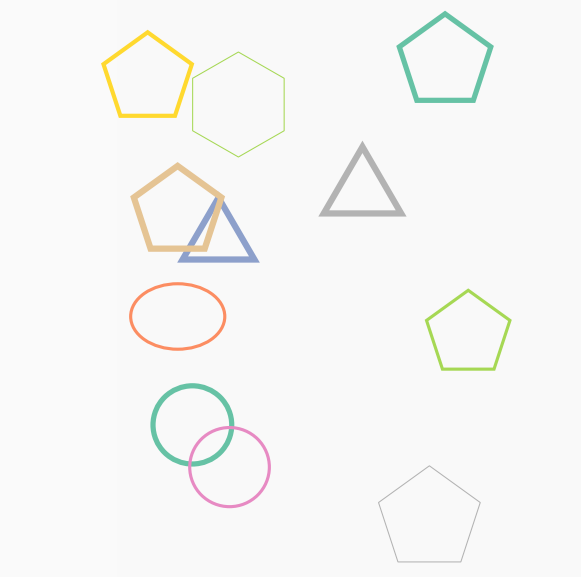[{"shape": "pentagon", "thickness": 2.5, "radius": 0.41, "center": [0.766, 0.892]}, {"shape": "circle", "thickness": 2.5, "radius": 0.34, "center": [0.331, 0.263]}, {"shape": "oval", "thickness": 1.5, "radius": 0.4, "center": [0.306, 0.451]}, {"shape": "triangle", "thickness": 3, "radius": 0.36, "center": [0.376, 0.585]}, {"shape": "circle", "thickness": 1.5, "radius": 0.34, "center": [0.395, 0.19]}, {"shape": "hexagon", "thickness": 0.5, "radius": 0.45, "center": [0.41, 0.818]}, {"shape": "pentagon", "thickness": 1.5, "radius": 0.38, "center": [0.806, 0.421]}, {"shape": "pentagon", "thickness": 2, "radius": 0.4, "center": [0.254, 0.863]}, {"shape": "pentagon", "thickness": 3, "radius": 0.4, "center": [0.306, 0.633]}, {"shape": "pentagon", "thickness": 0.5, "radius": 0.46, "center": [0.739, 0.101]}, {"shape": "triangle", "thickness": 3, "radius": 0.38, "center": [0.624, 0.668]}]